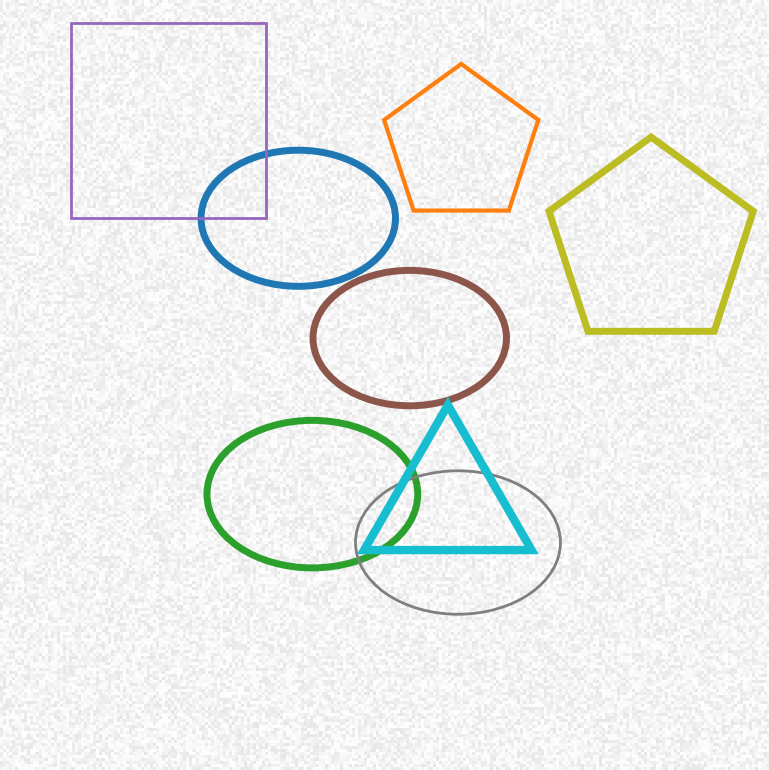[{"shape": "oval", "thickness": 2.5, "radius": 0.63, "center": [0.387, 0.717]}, {"shape": "pentagon", "thickness": 1.5, "radius": 0.53, "center": [0.599, 0.812]}, {"shape": "oval", "thickness": 2.5, "radius": 0.68, "center": [0.406, 0.358]}, {"shape": "square", "thickness": 1, "radius": 0.63, "center": [0.219, 0.844]}, {"shape": "oval", "thickness": 2.5, "radius": 0.63, "center": [0.532, 0.561]}, {"shape": "oval", "thickness": 1, "radius": 0.67, "center": [0.595, 0.295]}, {"shape": "pentagon", "thickness": 2.5, "radius": 0.7, "center": [0.846, 0.683]}, {"shape": "triangle", "thickness": 3, "radius": 0.63, "center": [0.582, 0.348]}]